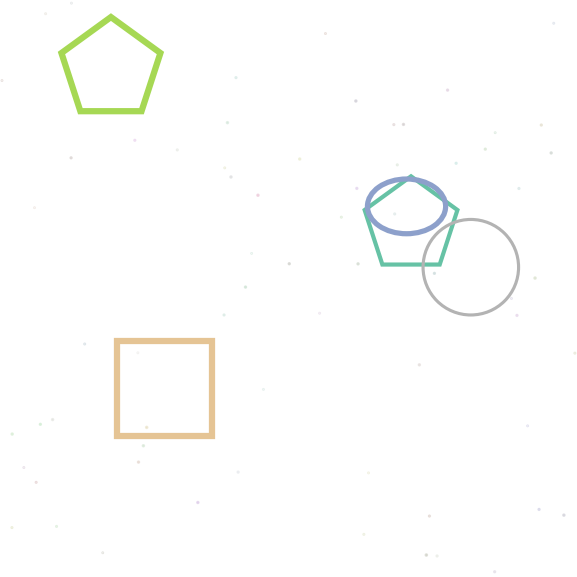[{"shape": "pentagon", "thickness": 2, "radius": 0.42, "center": [0.712, 0.609]}, {"shape": "oval", "thickness": 2.5, "radius": 0.34, "center": [0.704, 0.642]}, {"shape": "pentagon", "thickness": 3, "radius": 0.45, "center": [0.192, 0.879]}, {"shape": "square", "thickness": 3, "radius": 0.41, "center": [0.285, 0.327]}, {"shape": "circle", "thickness": 1.5, "radius": 0.41, "center": [0.815, 0.536]}]